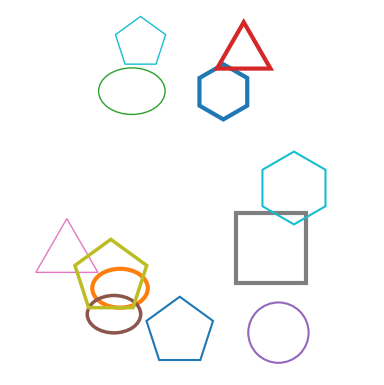[{"shape": "hexagon", "thickness": 3, "radius": 0.36, "center": [0.58, 0.762]}, {"shape": "pentagon", "thickness": 1.5, "radius": 0.45, "center": [0.467, 0.138]}, {"shape": "oval", "thickness": 3, "radius": 0.36, "center": [0.312, 0.251]}, {"shape": "oval", "thickness": 1, "radius": 0.43, "center": [0.342, 0.763]}, {"shape": "triangle", "thickness": 3, "radius": 0.4, "center": [0.633, 0.862]}, {"shape": "circle", "thickness": 1.5, "radius": 0.39, "center": [0.723, 0.136]}, {"shape": "oval", "thickness": 2.5, "radius": 0.35, "center": [0.296, 0.184]}, {"shape": "triangle", "thickness": 1, "radius": 0.46, "center": [0.174, 0.339]}, {"shape": "square", "thickness": 3, "radius": 0.46, "center": [0.703, 0.356]}, {"shape": "pentagon", "thickness": 2.5, "radius": 0.49, "center": [0.288, 0.28]}, {"shape": "pentagon", "thickness": 1, "radius": 0.34, "center": [0.365, 0.889]}, {"shape": "hexagon", "thickness": 1.5, "radius": 0.47, "center": [0.764, 0.512]}]